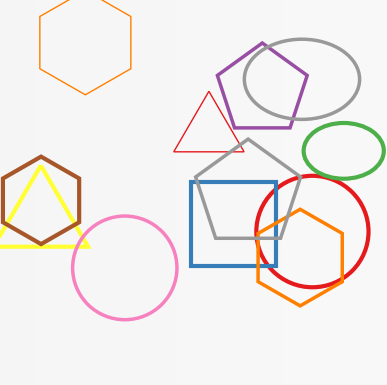[{"shape": "triangle", "thickness": 1, "radius": 0.52, "center": [0.539, 0.658]}, {"shape": "circle", "thickness": 3, "radius": 0.72, "center": [0.806, 0.399]}, {"shape": "square", "thickness": 3, "radius": 0.55, "center": [0.603, 0.419]}, {"shape": "oval", "thickness": 3, "radius": 0.52, "center": [0.887, 0.608]}, {"shape": "pentagon", "thickness": 2.5, "radius": 0.61, "center": [0.677, 0.766]}, {"shape": "hexagon", "thickness": 1, "radius": 0.68, "center": [0.22, 0.889]}, {"shape": "hexagon", "thickness": 2.5, "radius": 0.63, "center": [0.775, 0.331]}, {"shape": "triangle", "thickness": 3, "radius": 0.7, "center": [0.105, 0.43]}, {"shape": "hexagon", "thickness": 3, "radius": 0.57, "center": [0.106, 0.48]}, {"shape": "circle", "thickness": 2.5, "radius": 0.67, "center": [0.322, 0.304]}, {"shape": "oval", "thickness": 2.5, "radius": 0.74, "center": [0.779, 0.794]}, {"shape": "pentagon", "thickness": 2.5, "radius": 0.71, "center": [0.64, 0.496]}]